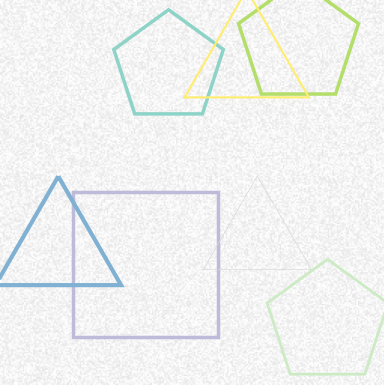[{"shape": "pentagon", "thickness": 2.5, "radius": 0.75, "center": [0.438, 0.825]}, {"shape": "square", "thickness": 2.5, "radius": 0.94, "center": [0.378, 0.313]}, {"shape": "triangle", "thickness": 3, "radius": 0.94, "center": [0.151, 0.354]}, {"shape": "pentagon", "thickness": 2.5, "radius": 0.82, "center": [0.775, 0.888]}, {"shape": "triangle", "thickness": 0.5, "radius": 0.81, "center": [0.668, 0.381]}, {"shape": "pentagon", "thickness": 2, "radius": 0.82, "center": [0.851, 0.162]}, {"shape": "triangle", "thickness": 1.5, "radius": 0.93, "center": [0.641, 0.84]}]